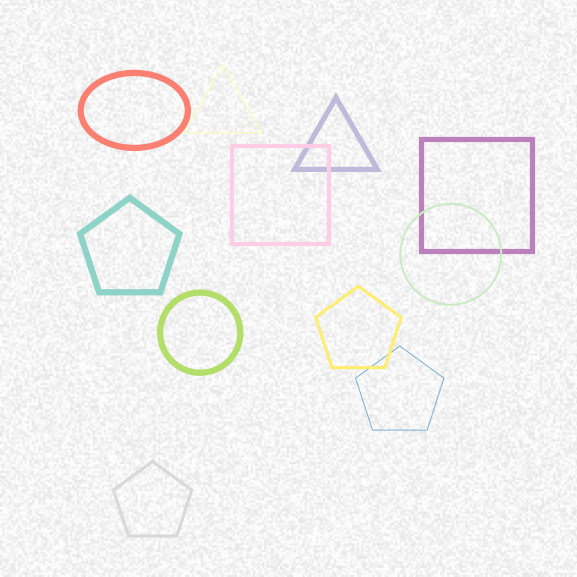[{"shape": "pentagon", "thickness": 3, "radius": 0.45, "center": [0.225, 0.566]}, {"shape": "triangle", "thickness": 0.5, "radius": 0.39, "center": [0.386, 0.808]}, {"shape": "triangle", "thickness": 2.5, "radius": 0.41, "center": [0.582, 0.747]}, {"shape": "oval", "thickness": 3, "radius": 0.46, "center": [0.233, 0.808]}, {"shape": "pentagon", "thickness": 0.5, "radius": 0.4, "center": [0.692, 0.319]}, {"shape": "circle", "thickness": 3, "radius": 0.35, "center": [0.347, 0.423]}, {"shape": "square", "thickness": 2, "radius": 0.42, "center": [0.486, 0.662]}, {"shape": "pentagon", "thickness": 1.5, "radius": 0.36, "center": [0.264, 0.129]}, {"shape": "square", "thickness": 2.5, "radius": 0.48, "center": [0.825, 0.661]}, {"shape": "circle", "thickness": 1, "radius": 0.44, "center": [0.781, 0.559]}, {"shape": "pentagon", "thickness": 1.5, "radius": 0.39, "center": [0.621, 0.426]}]